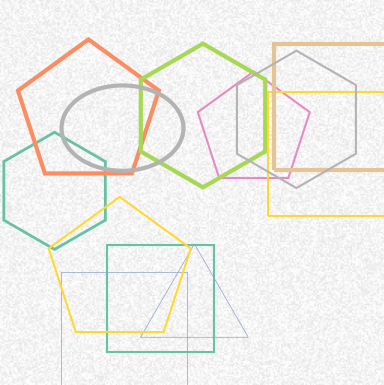[{"shape": "hexagon", "thickness": 2, "radius": 0.76, "center": [0.142, 0.504]}, {"shape": "square", "thickness": 1.5, "radius": 0.69, "center": [0.417, 0.224]}, {"shape": "pentagon", "thickness": 3, "radius": 0.96, "center": [0.23, 0.705]}, {"shape": "triangle", "thickness": 0.5, "radius": 0.81, "center": [0.505, 0.205]}, {"shape": "square", "thickness": 0.5, "radius": 0.82, "center": [0.323, 0.129]}, {"shape": "pentagon", "thickness": 1.5, "radius": 0.76, "center": [0.659, 0.661]}, {"shape": "hexagon", "thickness": 3, "radius": 0.93, "center": [0.527, 0.7]}, {"shape": "pentagon", "thickness": 1.5, "radius": 0.97, "center": [0.311, 0.295]}, {"shape": "square", "thickness": 1.5, "radius": 0.81, "center": [0.857, 0.601]}, {"shape": "square", "thickness": 3, "radius": 0.82, "center": [0.875, 0.722]}, {"shape": "oval", "thickness": 3, "radius": 0.79, "center": [0.318, 0.667]}, {"shape": "hexagon", "thickness": 1.5, "radius": 0.89, "center": [0.77, 0.69]}]